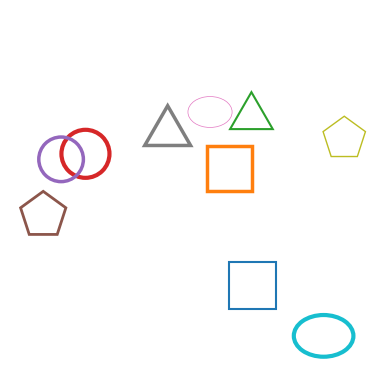[{"shape": "square", "thickness": 1.5, "radius": 0.31, "center": [0.655, 0.258]}, {"shape": "square", "thickness": 2.5, "radius": 0.29, "center": [0.596, 0.563]}, {"shape": "triangle", "thickness": 1.5, "radius": 0.32, "center": [0.653, 0.697]}, {"shape": "circle", "thickness": 3, "radius": 0.31, "center": [0.222, 0.6]}, {"shape": "circle", "thickness": 2.5, "radius": 0.29, "center": [0.159, 0.586]}, {"shape": "pentagon", "thickness": 2, "radius": 0.31, "center": [0.112, 0.441]}, {"shape": "oval", "thickness": 0.5, "radius": 0.29, "center": [0.546, 0.709]}, {"shape": "triangle", "thickness": 2.5, "radius": 0.34, "center": [0.435, 0.657]}, {"shape": "pentagon", "thickness": 1, "radius": 0.29, "center": [0.894, 0.64]}, {"shape": "oval", "thickness": 3, "radius": 0.39, "center": [0.841, 0.128]}]